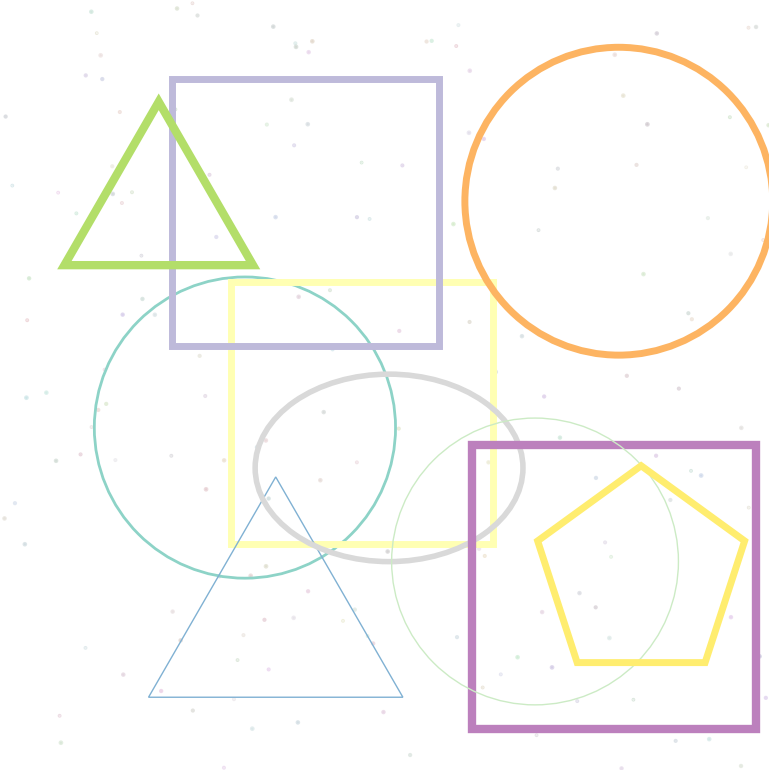[{"shape": "circle", "thickness": 1, "radius": 0.98, "center": [0.318, 0.445]}, {"shape": "square", "thickness": 2.5, "radius": 0.85, "center": [0.47, 0.463]}, {"shape": "square", "thickness": 2.5, "radius": 0.87, "center": [0.397, 0.723]}, {"shape": "triangle", "thickness": 0.5, "radius": 0.95, "center": [0.358, 0.19]}, {"shape": "circle", "thickness": 2.5, "radius": 1.0, "center": [0.804, 0.739]}, {"shape": "triangle", "thickness": 3, "radius": 0.71, "center": [0.206, 0.726]}, {"shape": "oval", "thickness": 2, "radius": 0.87, "center": [0.505, 0.392]}, {"shape": "square", "thickness": 3, "radius": 0.92, "center": [0.797, 0.238]}, {"shape": "circle", "thickness": 0.5, "radius": 0.93, "center": [0.695, 0.271]}, {"shape": "pentagon", "thickness": 2.5, "radius": 0.71, "center": [0.833, 0.254]}]